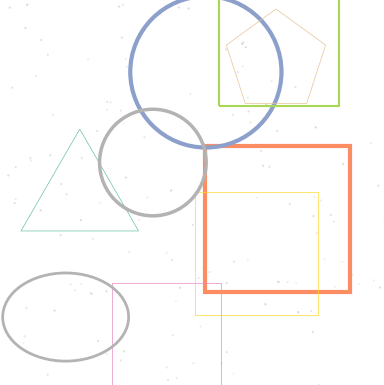[{"shape": "triangle", "thickness": 0.5, "radius": 0.88, "center": [0.207, 0.488]}, {"shape": "square", "thickness": 3, "radius": 0.94, "center": [0.72, 0.432]}, {"shape": "circle", "thickness": 3, "radius": 0.98, "center": [0.535, 0.813]}, {"shape": "square", "thickness": 0.5, "radius": 0.71, "center": [0.433, 0.123]}, {"shape": "square", "thickness": 1.5, "radius": 0.78, "center": [0.725, 0.881]}, {"shape": "square", "thickness": 0.5, "radius": 0.8, "center": [0.666, 0.342]}, {"shape": "pentagon", "thickness": 0.5, "radius": 0.68, "center": [0.717, 0.841]}, {"shape": "oval", "thickness": 2, "radius": 0.82, "center": [0.171, 0.177]}, {"shape": "circle", "thickness": 2.5, "radius": 0.69, "center": [0.397, 0.578]}]